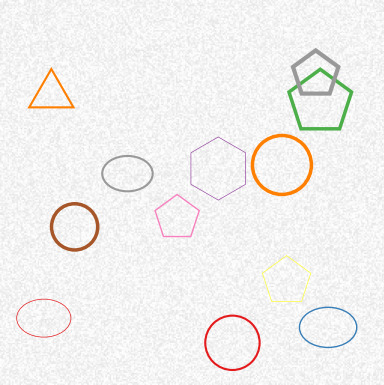[{"shape": "circle", "thickness": 1.5, "radius": 0.35, "center": [0.604, 0.11]}, {"shape": "oval", "thickness": 0.5, "radius": 0.35, "center": [0.114, 0.174]}, {"shape": "oval", "thickness": 1, "radius": 0.37, "center": [0.852, 0.15]}, {"shape": "pentagon", "thickness": 2.5, "radius": 0.43, "center": [0.832, 0.735]}, {"shape": "hexagon", "thickness": 0.5, "radius": 0.41, "center": [0.567, 0.562]}, {"shape": "triangle", "thickness": 1.5, "radius": 0.33, "center": [0.133, 0.754]}, {"shape": "circle", "thickness": 2.5, "radius": 0.38, "center": [0.732, 0.572]}, {"shape": "pentagon", "thickness": 0.5, "radius": 0.33, "center": [0.744, 0.27]}, {"shape": "circle", "thickness": 2.5, "radius": 0.3, "center": [0.194, 0.411]}, {"shape": "pentagon", "thickness": 1, "radius": 0.3, "center": [0.46, 0.434]}, {"shape": "oval", "thickness": 1.5, "radius": 0.33, "center": [0.331, 0.549]}, {"shape": "pentagon", "thickness": 3, "radius": 0.31, "center": [0.82, 0.807]}]